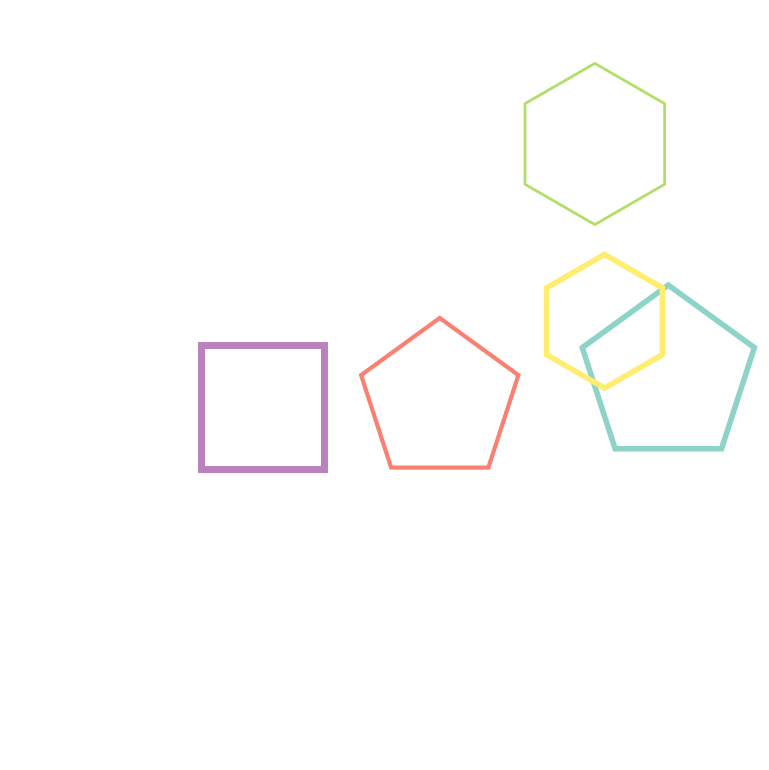[{"shape": "pentagon", "thickness": 2, "radius": 0.59, "center": [0.868, 0.512]}, {"shape": "pentagon", "thickness": 1.5, "radius": 0.54, "center": [0.571, 0.48]}, {"shape": "hexagon", "thickness": 1, "radius": 0.52, "center": [0.772, 0.813]}, {"shape": "square", "thickness": 2.5, "radius": 0.4, "center": [0.341, 0.471]}, {"shape": "hexagon", "thickness": 2, "radius": 0.43, "center": [0.785, 0.583]}]